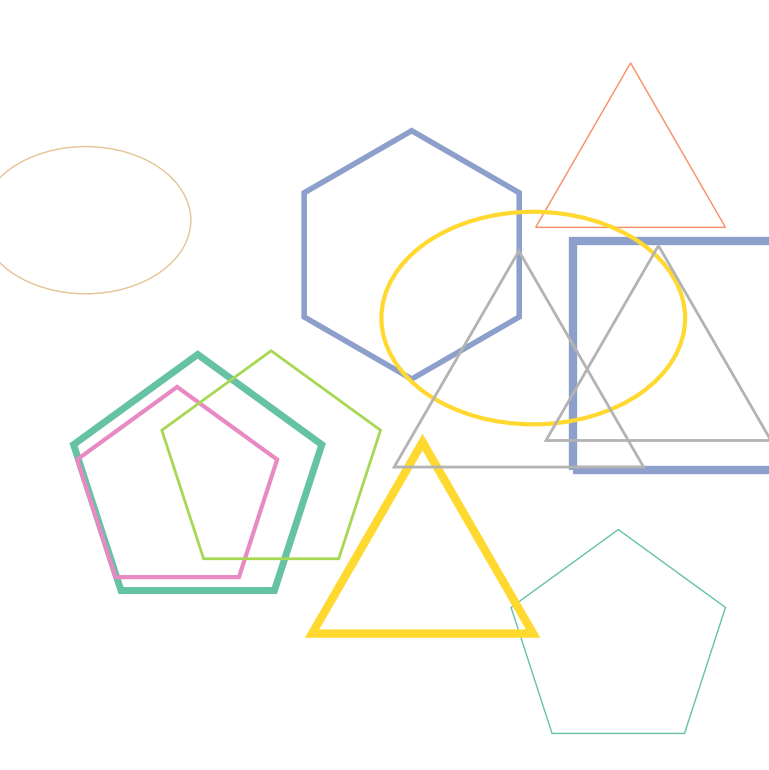[{"shape": "pentagon", "thickness": 0.5, "radius": 0.73, "center": [0.803, 0.166]}, {"shape": "pentagon", "thickness": 2.5, "radius": 0.85, "center": [0.257, 0.37]}, {"shape": "triangle", "thickness": 0.5, "radius": 0.71, "center": [0.819, 0.776]}, {"shape": "square", "thickness": 3, "radius": 0.75, "center": [0.893, 0.538]}, {"shape": "hexagon", "thickness": 2, "radius": 0.81, "center": [0.535, 0.669]}, {"shape": "pentagon", "thickness": 1.5, "radius": 0.68, "center": [0.23, 0.361]}, {"shape": "pentagon", "thickness": 1, "radius": 0.75, "center": [0.352, 0.395]}, {"shape": "oval", "thickness": 1.5, "radius": 0.99, "center": [0.693, 0.587]}, {"shape": "triangle", "thickness": 3, "radius": 0.83, "center": [0.549, 0.26]}, {"shape": "oval", "thickness": 0.5, "radius": 0.68, "center": [0.111, 0.714]}, {"shape": "triangle", "thickness": 1, "radius": 0.94, "center": [0.674, 0.487]}, {"shape": "triangle", "thickness": 1, "radius": 0.84, "center": [0.855, 0.512]}]